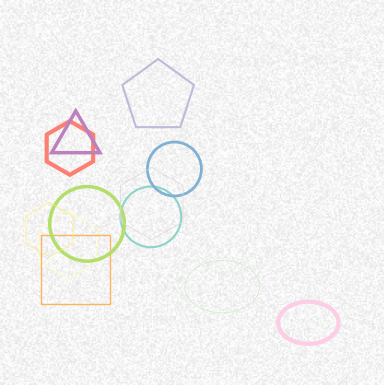[{"shape": "circle", "thickness": 1.5, "radius": 0.39, "center": [0.392, 0.437]}, {"shape": "hexagon", "thickness": 0.5, "radius": 0.44, "center": [0.177, 0.363]}, {"shape": "pentagon", "thickness": 1.5, "radius": 0.49, "center": [0.411, 0.749]}, {"shape": "hexagon", "thickness": 3, "radius": 0.35, "center": [0.182, 0.616]}, {"shape": "circle", "thickness": 2, "radius": 0.35, "center": [0.453, 0.561]}, {"shape": "square", "thickness": 1, "radius": 0.45, "center": [0.197, 0.299]}, {"shape": "circle", "thickness": 2.5, "radius": 0.48, "center": [0.226, 0.419]}, {"shape": "oval", "thickness": 3, "radius": 0.39, "center": [0.801, 0.162]}, {"shape": "hexagon", "thickness": 0.5, "radius": 0.47, "center": [0.394, 0.471]}, {"shape": "triangle", "thickness": 2.5, "radius": 0.36, "center": [0.197, 0.64]}, {"shape": "oval", "thickness": 0.5, "radius": 0.49, "center": [0.577, 0.255]}, {"shape": "hexagon", "thickness": 0.5, "radius": 0.35, "center": [0.128, 0.404]}]